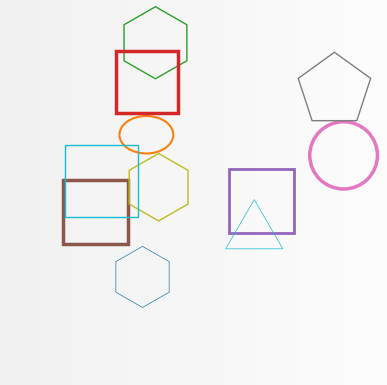[{"shape": "hexagon", "thickness": 0.5, "radius": 0.4, "center": [0.368, 0.281]}, {"shape": "oval", "thickness": 1.5, "radius": 0.35, "center": [0.378, 0.65]}, {"shape": "hexagon", "thickness": 1, "radius": 0.47, "center": [0.401, 0.889]}, {"shape": "square", "thickness": 2.5, "radius": 0.4, "center": [0.379, 0.787]}, {"shape": "square", "thickness": 2, "radius": 0.42, "center": [0.676, 0.478]}, {"shape": "square", "thickness": 2.5, "radius": 0.41, "center": [0.246, 0.449]}, {"shape": "circle", "thickness": 2.5, "radius": 0.44, "center": [0.887, 0.596]}, {"shape": "pentagon", "thickness": 1, "radius": 0.49, "center": [0.863, 0.766]}, {"shape": "hexagon", "thickness": 1, "radius": 0.44, "center": [0.409, 0.514]}, {"shape": "square", "thickness": 1, "radius": 0.47, "center": [0.262, 0.53]}, {"shape": "triangle", "thickness": 0.5, "radius": 0.43, "center": [0.656, 0.396]}]